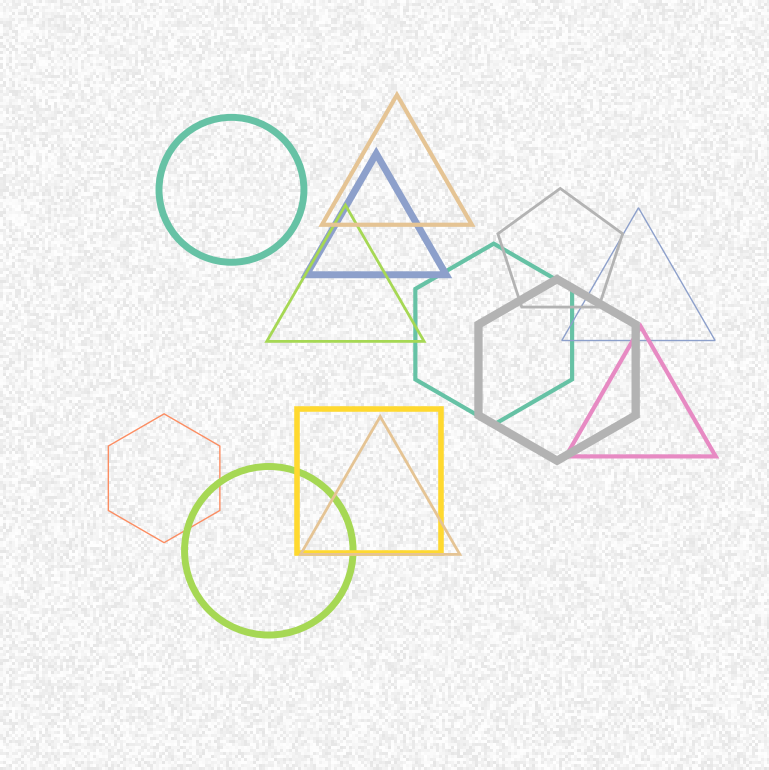[{"shape": "circle", "thickness": 2.5, "radius": 0.47, "center": [0.301, 0.754]}, {"shape": "hexagon", "thickness": 1.5, "radius": 0.59, "center": [0.641, 0.566]}, {"shape": "hexagon", "thickness": 0.5, "radius": 0.42, "center": [0.213, 0.379]}, {"shape": "triangle", "thickness": 2.5, "radius": 0.52, "center": [0.489, 0.696]}, {"shape": "triangle", "thickness": 0.5, "radius": 0.57, "center": [0.829, 0.615]}, {"shape": "triangle", "thickness": 1.5, "radius": 0.56, "center": [0.832, 0.463]}, {"shape": "triangle", "thickness": 1, "radius": 0.59, "center": [0.449, 0.616]}, {"shape": "circle", "thickness": 2.5, "radius": 0.55, "center": [0.349, 0.285]}, {"shape": "square", "thickness": 2, "radius": 0.47, "center": [0.479, 0.376]}, {"shape": "triangle", "thickness": 1.5, "radius": 0.56, "center": [0.516, 0.764]}, {"shape": "triangle", "thickness": 1, "radius": 0.6, "center": [0.494, 0.34]}, {"shape": "hexagon", "thickness": 3, "radius": 0.59, "center": [0.723, 0.52]}, {"shape": "pentagon", "thickness": 1, "radius": 0.43, "center": [0.728, 0.67]}]